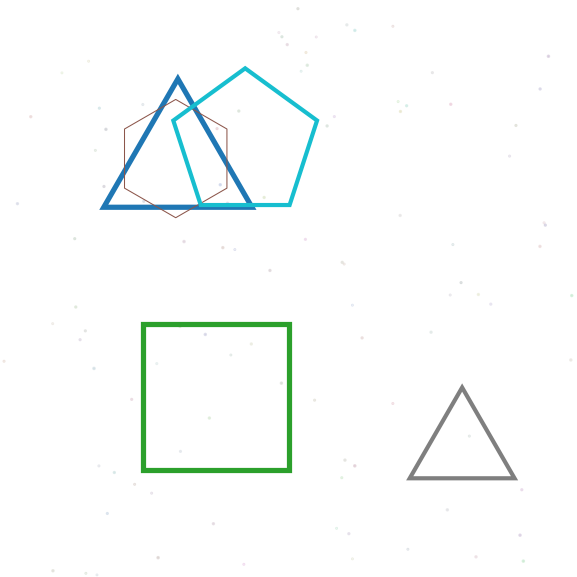[{"shape": "triangle", "thickness": 2.5, "radius": 0.74, "center": [0.308, 0.714]}, {"shape": "square", "thickness": 2.5, "radius": 0.63, "center": [0.374, 0.312]}, {"shape": "hexagon", "thickness": 0.5, "radius": 0.51, "center": [0.304, 0.725]}, {"shape": "triangle", "thickness": 2, "radius": 0.52, "center": [0.8, 0.223]}, {"shape": "pentagon", "thickness": 2, "radius": 0.65, "center": [0.425, 0.75]}]